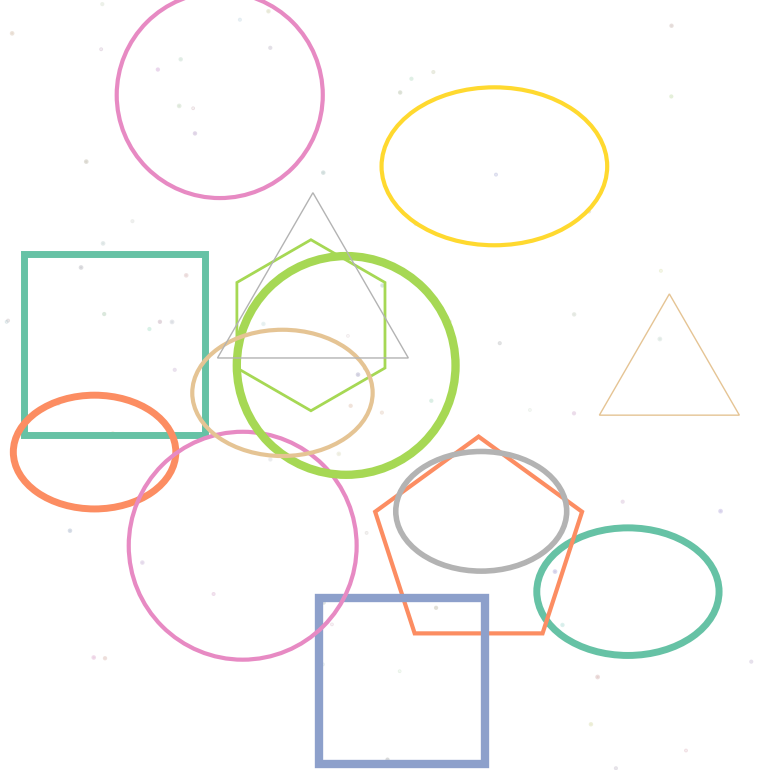[{"shape": "oval", "thickness": 2.5, "radius": 0.59, "center": [0.815, 0.232]}, {"shape": "square", "thickness": 2.5, "radius": 0.59, "center": [0.148, 0.553]}, {"shape": "oval", "thickness": 2.5, "radius": 0.53, "center": [0.123, 0.413]}, {"shape": "pentagon", "thickness": 1.5, "radius": 0.71, "center": [0.622, 0.292]}, {"shape": "square", "thickness": 3, "radius": 0.54, "center": [0.523, 0.115]}, {"shape": "circle", "thickness": 1.5, "radius": 0.67, "center": [0.285, 0.877]}, {"shape": "circle", "thickness": 1.5, "radius": 0.74, "center": [0.315, 0.291]}, {"shape": "hexagon", "thickness": 1, "radius": 0.56, "center": [0.404, 0.578]}, {"shape": "circle", "thickness": 3, "radius": 0.71, "center": [0.45, 0.525]}, {"shape": "oval", "thickness": 1.5, "radius": 0.73, "center": [0.642, 0.784]}, {"shape": "oval", "thickness": 1.5, "radius": 0.59, "center": [0.367, 0.49]}, {"shape": "triangle", "thickness": 0.5, "radius": 0.52, "center": [0.869, 0.513]}, {"shape": "oval", "thickness": 2, "radius": 0.55, "center": [0.625, 0.336]}, {"shape": "triangle", "thickness": 0.5, "radius": 0.72, "center": [0.406, 0.607]}]